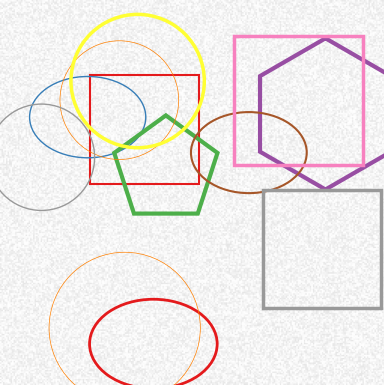[{"shape": "oval", "thickness": 2, "radius": 0.83, "center": [0.398, 0.107]}, {"shape": "square", "thickness": 1.5, "radius": 0.71, "center": [0.375, 0.664]}, {"shape": "oval", "thickness": 1, "radius": 0.75, "center": [0.228, 0.696]}, {"shape": "pentagon", "thickness": 3, "radius": 0.7, "center": [0.431, 0.559]}, {"shape": "hexagon", "thickness": 3, "radius": 0.98, "center": [0.845, 0.704]}, {"shape": "circle", "thickness": 0.5, "radius": 0.77, "center": [0.31, 0.74]}, {"shape": "circle", "thickness": 0.5, "radius": 0.98, "center": [0.324, 0.148]}, {"shape": "circle", "thickness": 2.5, "radius": 0.87, "center": [0.357, 0.789]}, {"shape": "oval", "thickness": 1.5, "radius": 0.75, "center": [0.646, 0.604]}, {"shape": "square", "thickness": 2.5, "radius": 0.83, "center": [0.776, 0.739]}, {"shape": "circle", "thickness": 1, "radius": 0.69, "center": [0.108, 0.592]}, {"shape": "square", "thickness": 2.5, "radius": 0.77, "center": [0.836, 0.354]}]